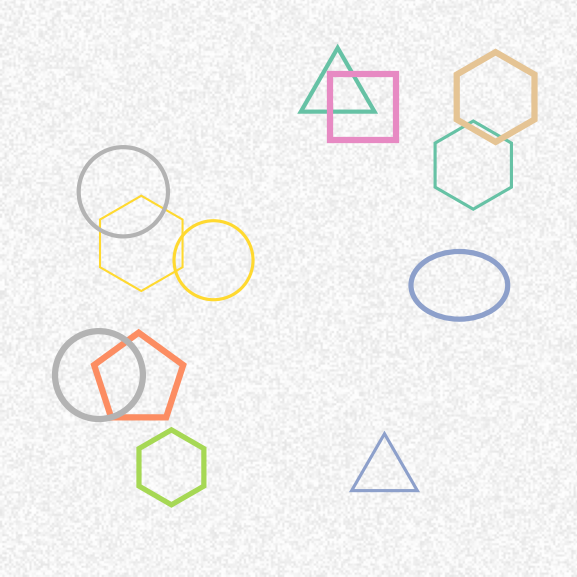[{"shape": "triangle", "thickness": 2, "radius": 0.37, "center": [0.585, 0.843]}, {"shape": "hexagon", "thickness": 1.5, "radius": 0.38, "center": [0.819, 0.713]}, {"shape": "pentagon", "thickness": 3, "radius": 0.41, "center": [0.24, 0.342]}, {"shape": "oval", "thickness": 2.5, "radius": 0.42, "center": [0.795, 0.505]}, {"shape": "triangle", "thickness": 1.5, "radius": 0.33, "center": [0.666, 0.182]}, {"shape": "square", "thickness": 3, "radius": 0.29, "center": [0.628, 0.814]}, {"shape": "hexagon", "thickness": 2.5, "radius": 0.32, "center": [0.297, 0.19]}, {"shape": "hexagon", "thickness": 1, "radius": 0.41, "center": [0.245, 0.578]}, {"shape": "circle", "thickness": 1.5, "radius": 0.34, "center": [0.37, 0.549]}, {"shape": "hexagon", "thickness": 3, "radius": 0.39, "center": [0.858, 0.831]}, {"shape": "circle", "thickness": 2, "radius": 0.39, "center": [0.214, 0.667]}, {"shape": "circle", "thickness": 3, "radius": 0.38, "center": [0.171, 0.35]}]